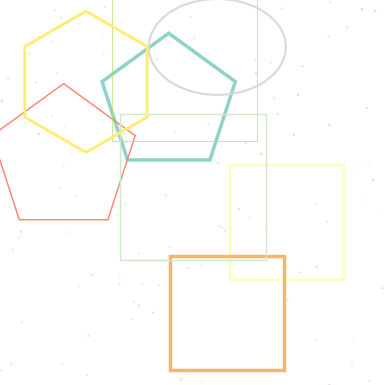[{"shape": "pentagon", "thickness": 2.5, "radius": 0.91, "center": [0.438, 0.732]}, {"shape": "square", "thickness": 1.5, "radius": 0.75, "center": [0.746, 0.422]}, {"shape": "pentagon", "thickness": 1, "radius": 0.98, "center": [0.165, 0.587]}, {"shape": "square", "thickness": 2.5, "radius": 0.74, "center": [0.589, 0.186]}, {"shape": "square", "thickness": 0.5, "radius": 0.94, "center": [0.479, 0.822]}, {"shape": "oval", "thickness": 1.5, "radius": 0.89, "center": [0.564, 0.878]}, {"shape": "square", "thickness": 1, "radius": 0.95, "center": [0.501, 0.514]}, {"shape": "hexagon", "thickness": 2, "radius": 0.92, "center": [0.223, 0.788]}]